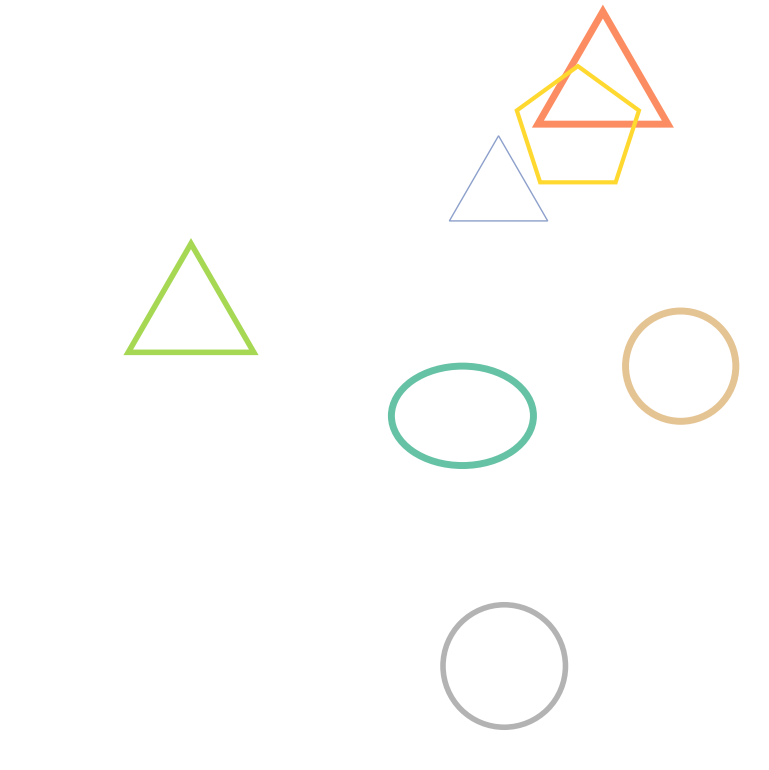[{"shape": "oval", "thickness": 2.5, "radius": 0.46, "center": [0.601, 0.46]}, {"shape": "triangle", "thickness": 2.5, "radius": 0.49, "center": [0.783, 0.888]}, {"shape": "triangle", "thickness": 0.5, "radius": 0.37, "center": [0.647, 0.75]}, {"shape": "triangle", "thickness": 2, "radius": 0.47, "center": [0.248, 0.589]}, {"shape": "pentagon", "thickness": 1.5, "radius": 0.42, "center": [0.751, 0.831]}, {"shape": "circle", "thickness": 2.5, "radius": 0.36, "center": [0.884, 0.524]}, {"shape": "circle", "thickness": 2, "radius": 0.4, "center": [0.655, 0.135]}]